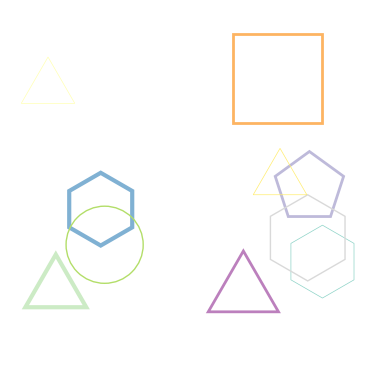[{"shape": "hexagon", "thickness": 0.5, "radius": 0.47, "center": [0.838, 0.32]}, {"shape": "triangle", "thickness": 0.5, "radius": 0.4, "center": [0.125, 0.772]}, {"shape": "pentagon", "thickness": 2, "radius": 0.47, "center": [0.804, 0.513]}, {"shape": "hexagon", "thickness": 3, "radius": 0.47, "center": [0.262, 0.457]}, {"shape": "square", "thickness": 2, "radius": 0.58, "center": [0.721, 0.797]}, {"shape": "circle", "thickness": 1, "radius": 0.5, "center": [0.272, 0.364]}, {"shape": "hexagon", "thickness": 1, "radius": 0.56, "center": [0.799, 0.382]}, {"shape": "triangle", "thickness": 2, "radius": 0.53, "center": [0.632, 0.243]}, {"shape": "triangle", "thickness": 3, "radius": 0.46, "center": [0.145, 0.248]}, {"shape": "triangle", "thickness": 0.5, "radius": 0.4, "center": [0.727, 0.534]}]